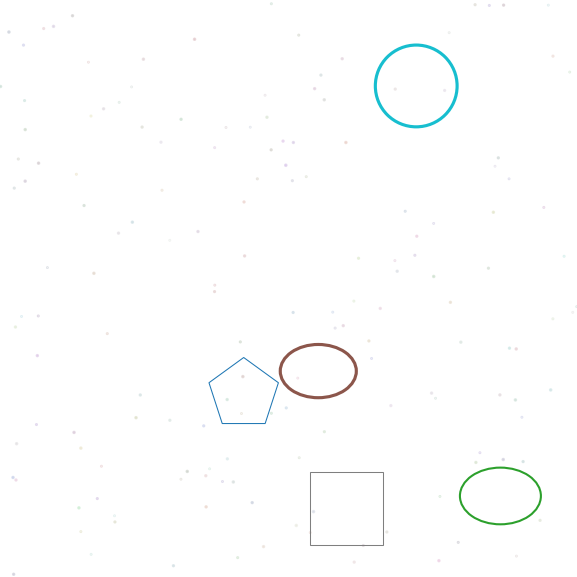[{"shape": "pentagon", "thickness": 0.5, "radius": 0.32, "center": [0.422, 0.317]}, {"shape": "oval", "thickness": 1, "radius": 0.35, "center": [0.867, 0.14]}, {"shape": "oval", "thickness": 1.5, "radius": 0.33, "center": [0.551, 0.357]}, {"shape": "square", "thickness": 0.5, "radius": 0.32, "center": [0.601, 0.118]}, {"shape": "circle", "thickness": 1.5, "radius": 0.35, "center": [0.721, 0.85]}]